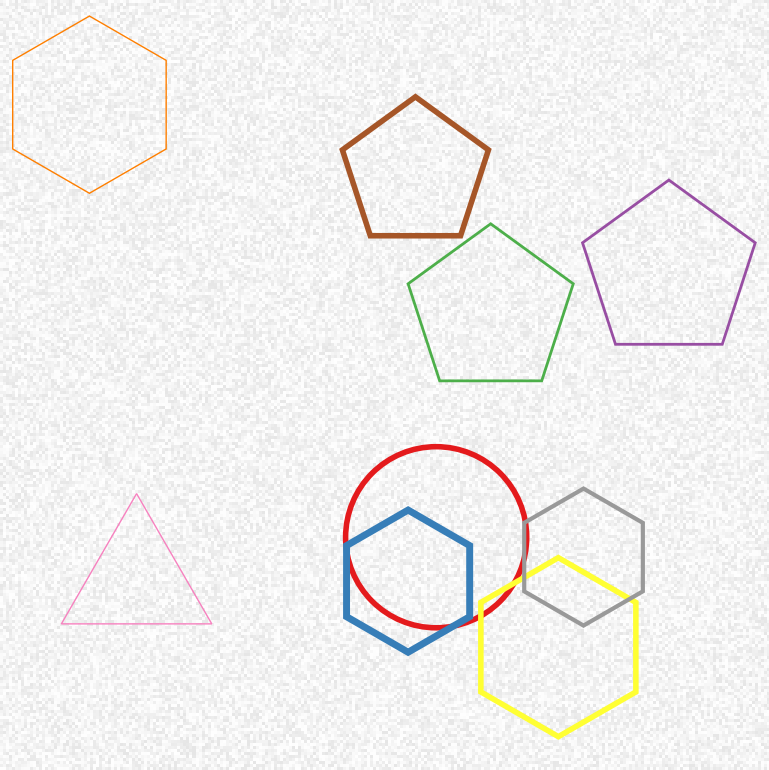[{"shape": "circle", "thickness": 2, "radius": 0.59, "center": [0.566, 0.302]}, {"shape": "hexagon", "thickness": 2.5, "radius": 0.46, "center": [0.53, 0.245]}, {"shape": "pentagon", "thickness": 1, "radius": 0.56, "center": [0.637, 0.597]}, {"shape": "pentagon", "thickness": 1, "radius": 0.59, "center": [0.869, 0.648]}, {"shape": "hexagon", "thickness": 0.5, "radius": 0.58, "center": [0.116, 0.864]}, {"shape": "hexagon", "thickness": 2, "radius": 0.58, "center": [0.725, 0.16]}, {"shape": "pentagon", "thickness": 2, "radius": 0.5, "center": [0.54, 0.775]}, {"shape": "triangle", "thickness": 0.5, "radius": 0.56, "center": [0.177, 0.246]}, {"shape": "hexagon", "thickness": 1.5, "radius": 0.44, "center": [0.758, 0.277]}]